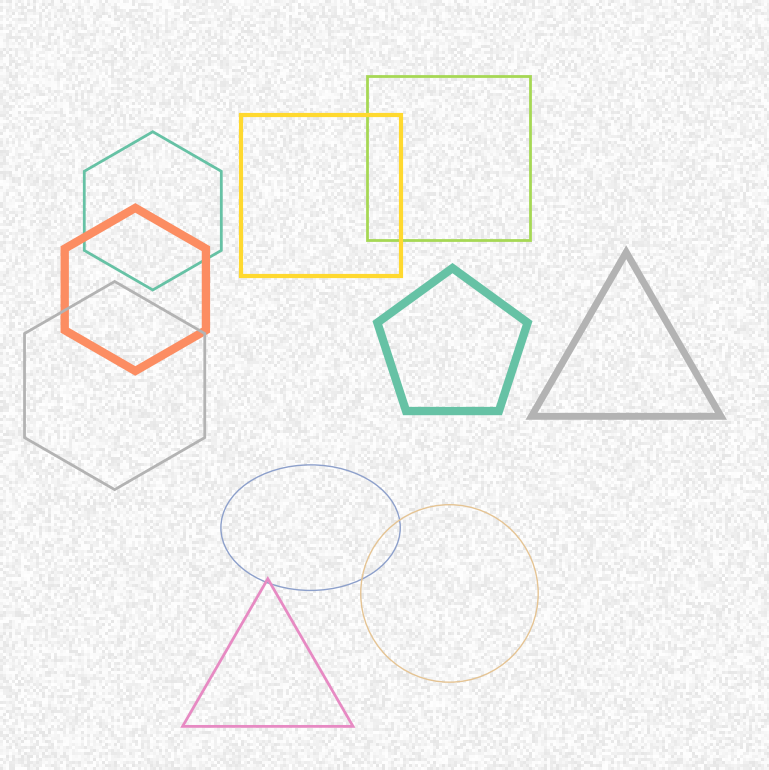[{"shape": "hexagon", "thickness": 1, "radius": 0.51, "center": [0.198, 0.726]}, {"shape": "pentagon", "thickness": 3, "radius": 0.51, "center": [0.588, 0.549]}, {"shape": "hexagon", "thickness": 3, "radius": 0.53, "center": [0.176, 0.624]}, {"shape": "oval", "thickness": 0.5, "radius": 0.58, "center": [0.403, 0.315]}, {"shape": "triangle", "thickness": 1, "radius": 0.64, "center": [0.348, 0.121]}, {"shape": "square", "thickness": 1, "radius": 0.53, "center": [0.582, 0.795]}, {"shape": "square", "thickness": 1.5, "radius": 0.52, "center": [0.417, 0.746]}, {"shape": "circle", "thickness": 0.5, "radius": 0.58, "center": [0.584, 0.229]}, {"shape": "hexagon", "thickness": 1, "radius": 0.68, "center": [0.149, 0.499]}, {"shape": "triangle", "thickness": 2.5, "radius": 0.71, "center": [0.813, 0.53]}]